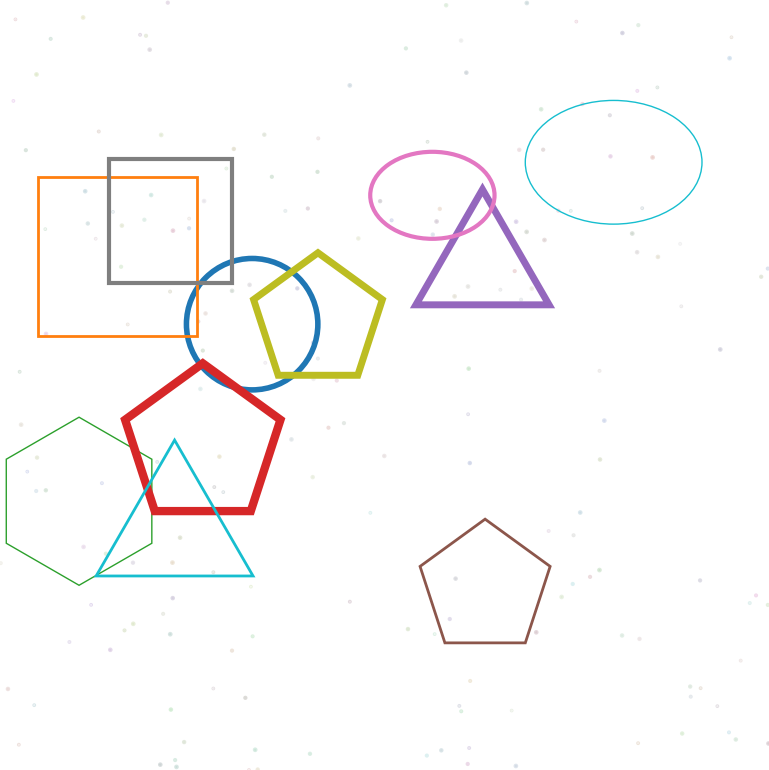[{"shape": "circle", "thickness": 2, "radius": 0.43, "center": [0.327, 0.579]}, {"shape": "square", "thickness": 1, "radius": 0.51, "center": [0.153, 0.667]}, {"shape": "hexagon", "thickness": 0.5, "radius": 0.55, "center": [0.103, 0.349]}, {"shape": "pentagon", "thickness": 3, "radius": 0.53, "center": [0.263, 0.422]}, {"shape": "triangle", "thickness": 2.5, "radius": 0.5, "center": [0.627, 0.654]}, {"shape": "pentagon", "thickness": 1, "radius": 0.44, "center": [0.63, 0.237]}, {"shape": "oval", "thickness": 1.5, "radius": 0.4, "center": [0.562, 0.746]}, {"shape": "square", "thickness": 1.5, "radius": 0.4, "center": [0.221, 0.713]}, {"shape": "pentagon", "thickness": 2.5, "radius": 0.44, "center": [0.413, 0.584]}, {"shape": "triangle", "thickness": 1, "radius": 0.59, "center": [0.227, 0.311]}, {"shape": "oval", "thickness": 0.5, "radius": 0.57, "center": [0.797, 0.789]}]